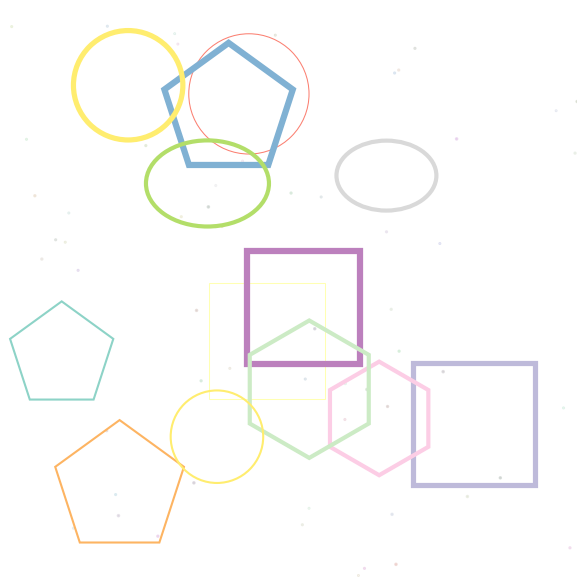[{"shape": "pentagon", "thickness": 1, "radius": 0.47, "center": [0.107, 0.383]}, {"shape": "square", "thickness": 0.5, "radius": 0.5, "center": [0.463, 0.409]}, {"shape": "square", "thickness": 2.5, "radius": 0.53, "center": [0.821, 0.265]}, {"shape": "circle", "thickness": 0.5, "radius": 0.52, "center": [0.431, 0.837]}, {"shape": "pentagon", "thickness": 3, "radius": 0.58, "center": [0.396, 0.808]}, {"shape": "pentagon", "thickness": 1, "radius": 0.59, "center": [0.207, 0.155]}, {"shape": "oval", "thickness": 2, "radius": 0.53, "center": [0.359, 0.681]}, {"shape": "hexagon", "thickness": 2, "radius": 0.49, "center": [0.657, 0.275]}, {"shape": "oval", "thickness": 2, "radius": 0.43, "center": [0.669, 0.695]}, {"shape": "square", "thickness": 3, "radius": 0.49, "center": [0.526, 0.467]}, {"shape": "hexagon", "thickness": 2, "radius": 0.59, "center": [0.536, 0.325]}, {"shape": "circle", "thickness": 1, "radius": 0.4, "center": [0.376, 0.243]}, {"shape": "circle", "thickness": 2.5, "radius": 0.47, "center": [0.222, 0.851]}]